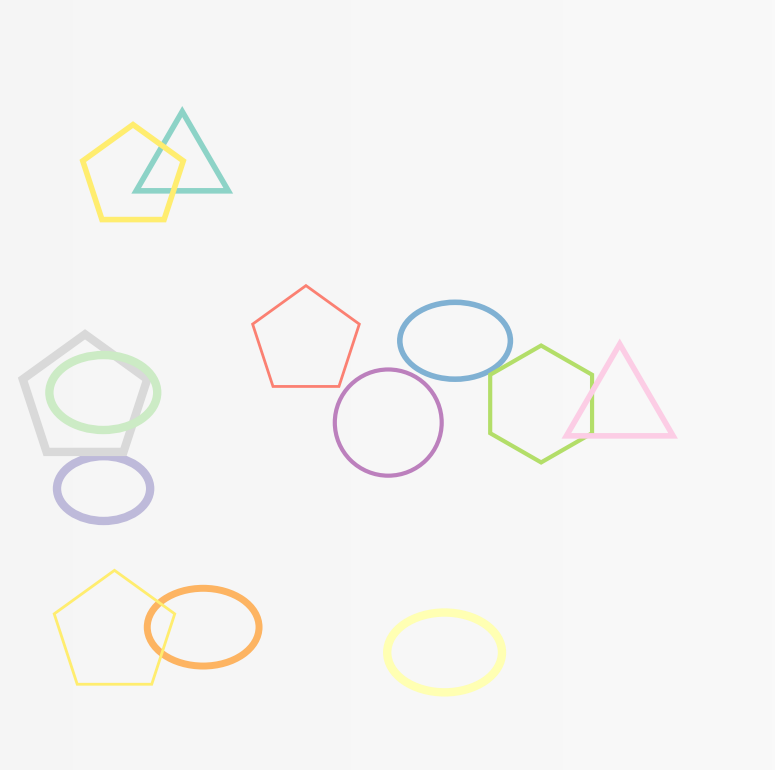[{"shape": "triangle", "thickness": 2, "radius": 0.34, "center": [0.235, 0.786]}, {"shape": "oval", "thickness": 3, "radius": 0.37, "center": [0.574, 0.153]}, {"shape": "oval", "thickness": 3, "radius": 0.3, "center": [0.134, 0.365]}, {"shape": "pentagon", "thickness": 1, "radius": 0.36, "center": [0.395, 0.557]}, {"shape": "oval", "thickness": 2, "radius": 0.36, "center": [0.587, 0.557]}, {"shape": "oval", "thickness": 2.5, "radius": 0.36, "center": [0.262, 0.185]}, {"shape": "hexagon", "thickness": 1.5, "radius": 0.38, "center": [0.698, 0.475]}, {"shape": "triangle", "thickness": 2, "radius": 0.4, "center": [0.8, 0.474]}, {"shape": "pentagon", "thickness": 3, "radius": 0.42, "center": [0.11, 0.481]}, {"shape": "circle", "thickness": 1.5, "radius": 0.34, "center": [0.501, 0.451]}, {"shape": "oval", "thickness": 3, "radius": 0.35, "center": [0.133, 0.49]}, {"shape": "pentagon", "thickness": 2, "radius": 0.34, "center": [0.172, 0.77]}, {"shape": "pentagon", "thickness": 1, "radius": 0.41, "center": [0.148, 0.178]}]